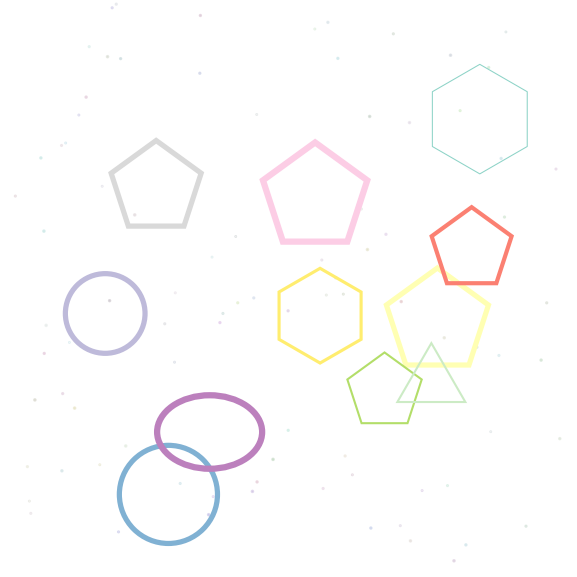[{"shape": "hexagon", "thickness": 0.5, "radius": 0.47, "center": [0.831, 0.793]}, {"shape": "pentagon", "thickness": 2.5, "radius": 0.46, "center": [0.757, 0.442]}, {"shape": "circle", "thickness": 2.5, "radius": 0.34, "center": [0.182, 0.456]}, {"shape": "pentagon", "thickness": 2, "radius": 0.36, "center": [0.817, 0.568]}, {"shape": "circle", "thickness": 2.5, "radius": 0.42, "center": [0.292, 0.143]}, {"shape": "pentagon", "thickness": 1, "radius": 0.34, "center": [0.666, 0.321]}, {"shape": "pentagon", "thickness": 3, "radius": 0.47, "center": [0.546, 0.658]}, {"shape": "pentagon", "thickness": 2.5, "radius": 0.41, "center": [0.27, 0.674]}, {"shape": "oval", "thickness": 3, "radius": 0.45, "center": [0.363, 0.251]}, {"shape": "triangle", "thickness": 1, "radius": 0.34, "center": [0.747, 0.337]}, {"shape": "hexagon", "thickness": 1.5, "radius": 0.41, "center": [0.554, 0.453]}]